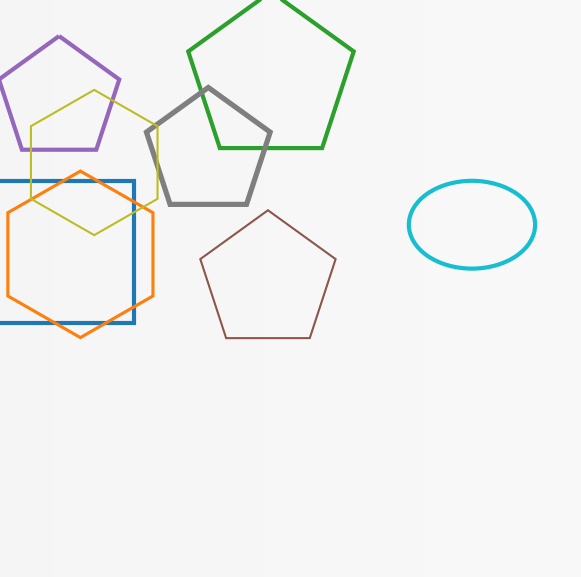[{"shape": "square", "thickness": 2, "radius": 0.61, "center": [0.108, 0.563]}, {"shape": "hexagon", "thickness": 1.5, "radius": 0.72, "center": [0.138, 0.559]}, {"shape": "pentagon", "thickness": 2, "radius": 0.75, "center": [0.466, 0.864]}, {"shape": "pentagon", "thickness": 2, "radius": 0.54, "center": [0.102, 0.828]}, {"shape": "pentagon", "thickness": 1, "radius": 0.61, "center": [0.461, 0.513]}, {"shape": "pentagon", "thickness": 2.5, "radius": 0.56, "center": [0.358, 0.736]}, {"shape": "hexagon", "thickness": 1, "radius": 0.63, "center": [0.162, 0.718]}, {"shape": "oval", "thickness": 2, "radius": 0.54, "center": [0.812, 0.61]}]